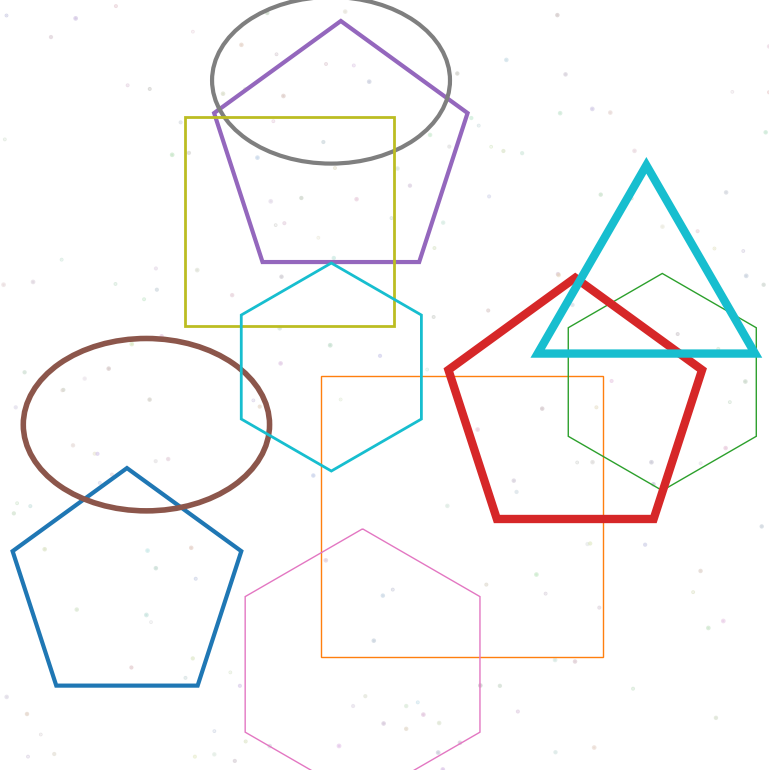[{"shape": "pentagon", "thickness": 1.5, "radius": 0.78, "center": [0.165, 0.236]}, {"shape": "square", "thickness": 0.5, "radius": 0.91, "center": [0.6, 0.329]}, {"shape": "hexagon", "thickness": 0.5, "radius": 0.7, "center": [0.86, 0.504]}, {"shape": "pentagon", "thickness": 3, "radius": 0.87, "center": [0.747, 0.466]}, {"shape": "pentagon", "thickness": 1.5, "radius": 0.87, "center": [0.443, 0.8]}, {"shape": "oval", "thickness": 2, "radius": 0.8, "center": [0.19, 0.448]}, {"shape": "hexagon", "thickness": 0.5, "radius": 0.88, "center": [0.471, 0.137]}, {"shape": "oval", "thickness": 1.5, "radius": 0.77, "center": [0.43, 0.896]}, {"shape": "square", "thickness": 1, "radius": 0.68, "center": [0.376, 0.712]}, {"shape": "triangle", "thickness": 3, "radius": 0.81, "center": [0.839, 0.622]}, {"shape": "hexagon", "thickness": 1, "radius": 0.68, "center": [0.43, 0.523]}]